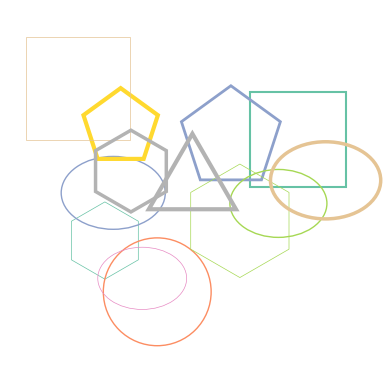[{"shape": "hexagon", "thickness": 0.5, "radius": 0.5, "center": [0.272, 0.375]}, {"shape": "square", "thickness": 1.5, "radius": 0.62, "center": [0.775, 0.638]}, {"shape": "circle", "thickness": 1, "radius": 0.7, "center": [0.408, 0.242]}, {"shape": "pentagon", "thickness": 2, "radius": 0.68, "center": [0.6, 0.642]}, {"shape": "oval", "thickness": 1, "radius": 0.68, "center": [0.294, 0.499]}, {"shape": "oval", "thickness": 0.5, "radius": 0.58, "center": [0.369, 0.277]}, {"shape": "oval", "thickness": 1, "radius": 0.63, "center": [0.723, 0.472]}, {"shape": "hexagon", "thickness": 0.5, "radius": 0.74, "center": [0.623, 0.426]}, {"shape": "pentagon", "thickness": 3, "radius": 0.51, "center": [0.313, 0.669]}, {"shape": "oval", "thickness": 2.5, "radius": 0.72, "center": [0.846, 0.532]}, {"shape": "square", "thickness": 0.5, "radius": 0.67, "center": [0.203, 0.77]}, {"shape": "hexagon", "thickness": 2.5, "radius": 0.53, "center": [0.34, 0.556]}, {"shape": "triangle", "thickness": 3, "radius": 0.65, "center": [0.5, 0.522]}]